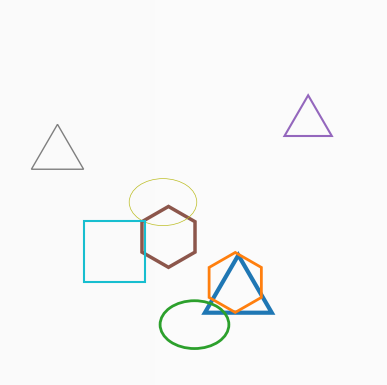[{"shape": "triangle", "thickness": 3, "radius": 0.5, "center": [0.615, 0.238]}, {"shape": "hexagon", "thickness": 2, "radius": 0.39, "center": [0.607, 0.266]}, {"shape": "oval", "thickness": 2, "radius": 0.44, "center": [0.502, 0.157]}, {"shape": "triangle", "thickness": 1.5, "radius": 0.35, "center": [0.795, 0.682]}, {"shape": "hexagon", "thickness": 2.5, "radius": 0.4, "center": [0.435, 0.385]}, {"shape": "triangle", "thickness": 1, "radius": 0.39, "center": [0.148, 0.599]}, {"shape": "oval", "thickness": 0.5, "radius": 0.44, "center": [0.421, 0.475]}, {"shape": "square", "thickness": 1.5, "radius": 0.4, "center": [0.295, 0.347]}]